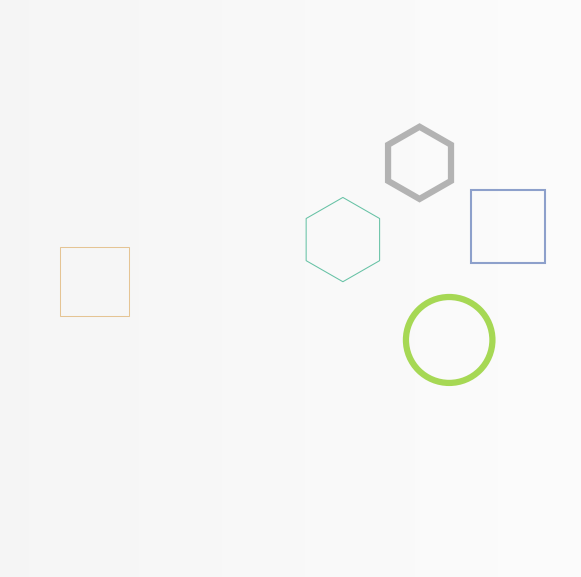[{"shape": "hexagon", "thickness": 0.5, "radius": 0.36, "center": [0.59, 0.584]}, {"shape": "square", "thickness": 1, "radius": 0.32, "center": [0.874, 0.607]}, {"shape": "circle", "thickness": 3, "radius": 0.37, "center": [0.773, 0.41]}, {"shape": "square", "thickness": 0.5, "radius": 0.3, "center": [0.163, 0.512]}, {"shape": "hexagon", "thickness": 3, "radius": 0.31, "center": [0.722, 0.717]}]